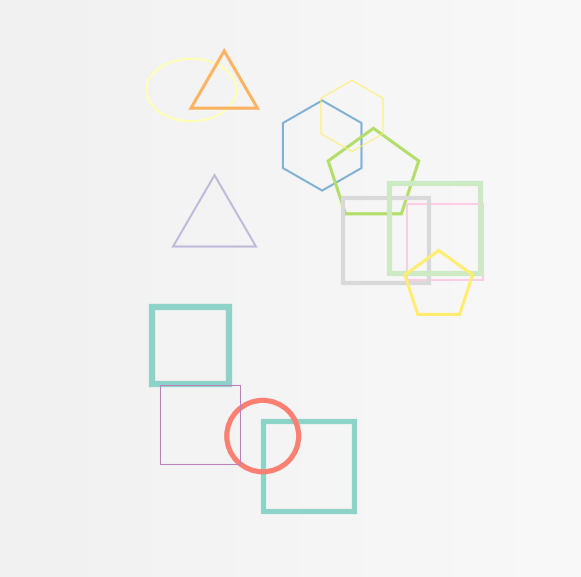[{"shape": "square", "thickness": 2.5, "radius": 0.39, "center": [0.531, 0.193]}, {"shape": "square", "thickness": 3, "radius": 0.33, "center": [0.328, 0.4]}, {"shape": "oval", "thickness": 1, "radius": 0.39, "center": [0.329, 0.843]}, {"shape": "triangle", "thickness": 1, "radius": 0.41, "center": [0.369, 0.613]}, {"shape": "circle", "thickness": 2.5, "radius": 0.31, "center": [0.452, 0.244]}, {"shape": "hexagon", "thickness": 1, "radius": 0.39, "center": [0.554, 0.747]}, {"shape": "triangle", "thickness": 1.5, "radius": 0.33, "center": [0.386, 0.845]}, {"shape": "pentagon", "thickness": 1.5, "radius": 0.41, "center": [0.642, 0.695]}, {"shape": "square", "thickness": 1, "radius": 0.33, "center": [0.766, 0.581]}, {"shape": "square", "thickness": 2, "radius": 0.37, "center": [0.664, 0.583]}, {"shape": "square", "thickness": 0.5, "radius": 0.34, "center": [0.345, 0.264]}, {"shape": "square", "thickness": 2.5, "radius": 0.39, "center": [0.748, 0.604]}, {"shape": "hexagon", "thickness": 0.5, "radius": 0.31, "center": [0.606, 0.798]}, {"shape": "pentagon", "thickness": 1.5, "radius": 0.31, "center": [0.755, 0.504]}]